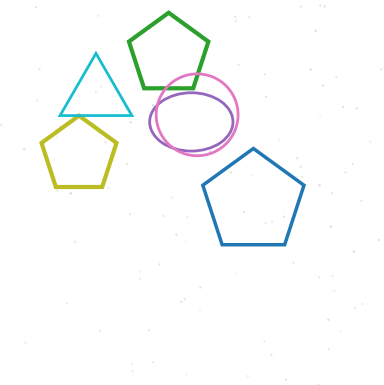[{"shape": "pentagon", "thickness": 2.5, "radius": 0.69, "center": [0.658, 0.476]}, {"shape": "pentagon", "thickness": 3, "radius": 0.54, "center": [0.438, 0.858]}, {"shape": "oval", "thickness": 2, "radius": 0.54, "center": [0.497, 0.683]}, {"shape": "circle", "thickness": 2, "radius": 0.53, "center": [0.512, 0.702]}, {"shape": "pentagon", "thickness": 3, "radius": 0.51, "center": [0.205, 0.597]}, {"shape": "triangle", "thickness": 2, "radius": 0.54, "center": [0.249, 0.754]}]